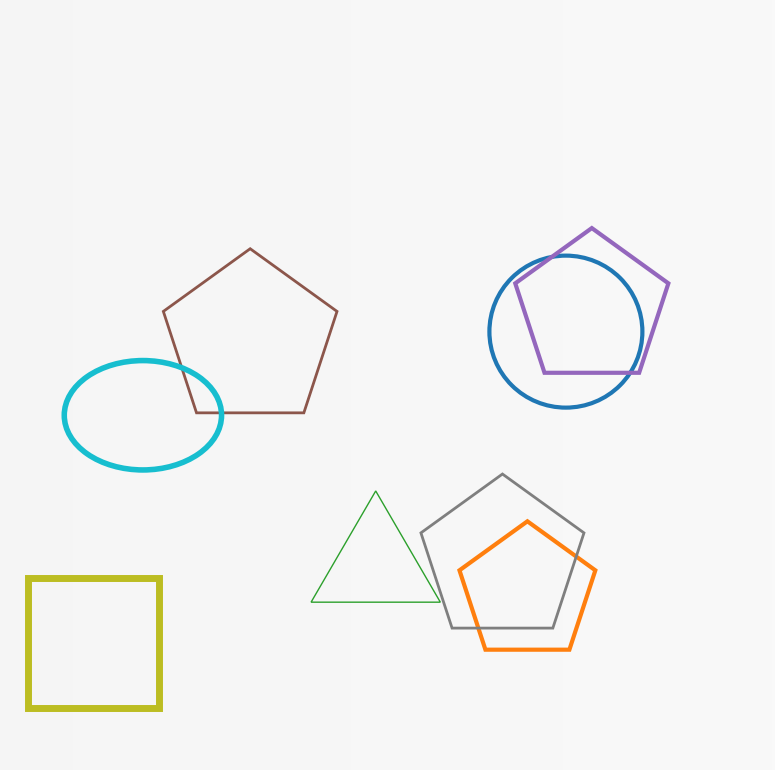[{"shape": "circle", "thickness": 1.5, "radius": 0.49, "center": [0.73, 0.569]}, {"shape": "pentagon", "thickness": 1.5, "radius": 0.46, "center": [0.681, 0.231]}, {"shape": "triangle", "thickness": 0.5, "radius": 0.48, "center": [0.485, 0.266]}, {"shape": "pentagon", "thickness": 1.5, "radius": 0.52, "center": [0.764, 0.6]}, {"shape": "pentagon", "thickness": 1, "radius": 0.59, "center": [0.323, 0.559]}, {"shape": "pentagon", "thickness": 1, "radius": 0.55, "center": [0.648, 0.274]}, {"shape": "square", "thickness": 2.5, "radius": 0.42, "center": [0.12, 0.165]}, {"shape": "oval", "thickness": 2, "radius": 0.51, "center": [0.184, 0.461]}]